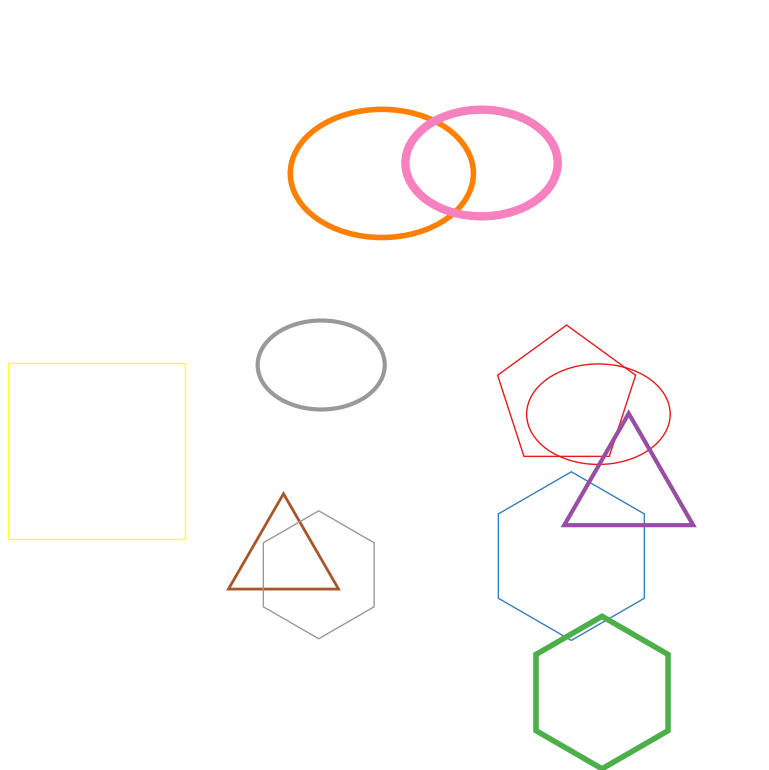[{"shape": "oval", "thickness": 0.5, "radius": 0.47, "center": [0.777, 0.462]}, {"shape": "pentagon", "thickness": 0.5, "radius": 0.47, "center": [0.736, 0.484]}, {"shape": "hexagon", "thickness": 0.5, "radius": 0.55, "center": [0.742, 0.278]}, {"shape": "hexagon", "thickness": 2, "radius": 0.5, "center": [0.782, 0.101]}, {"shape": "triangle", "thickness": 1.5, "radius": 0.48, "center": [0.817, 0.366]}, {"shape": "oval", "thickness": 2, "radius": 0.59, "center": [0.496, 0.775]}, {"shape": "square", "thickness": 0.5, "radius": 0.57, "center": [0.125, 0.415]}, {"shape": "triangle", "thickness": 1, "radius": 0.41, "center": [0.368, 0.276]}, {"shape": "oval", "thickness": 3, "radius": 0.49, "center": [0.625, 0.788]}, {"shape": "hexagon", "thickness": 0.5, "radius": 0.42, "center": [0.414, 0.254]}, {"shape": "oval", "thickness": 1.5, "radius": 0.41, "center": [0.417, 0.526]}]